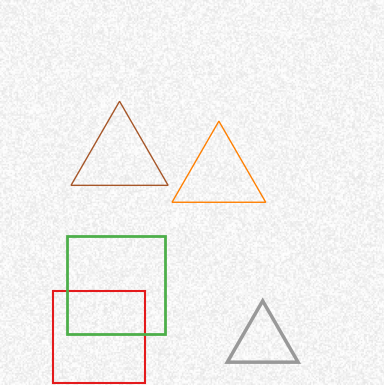[{"shape": "square", "thickness": 1.5, "radius": 0.6, "center": [0.257, 0.126]}, {"shape": "square", "thickness": 2, "radius": 0.63, "center": [0.301, 0.26]}, {"shape": "triangle", "thickness": 1, "radius": 0.7, "center": [0.569, 0.545]}, {"shape": "triangle", "thickness": 1, "radius": 0.73, "center": [0.311, 0.591]}, {"shape": "triangle", "thickness": 2.5, "radius": 0.53, "center": [0.682, 0.112]}]